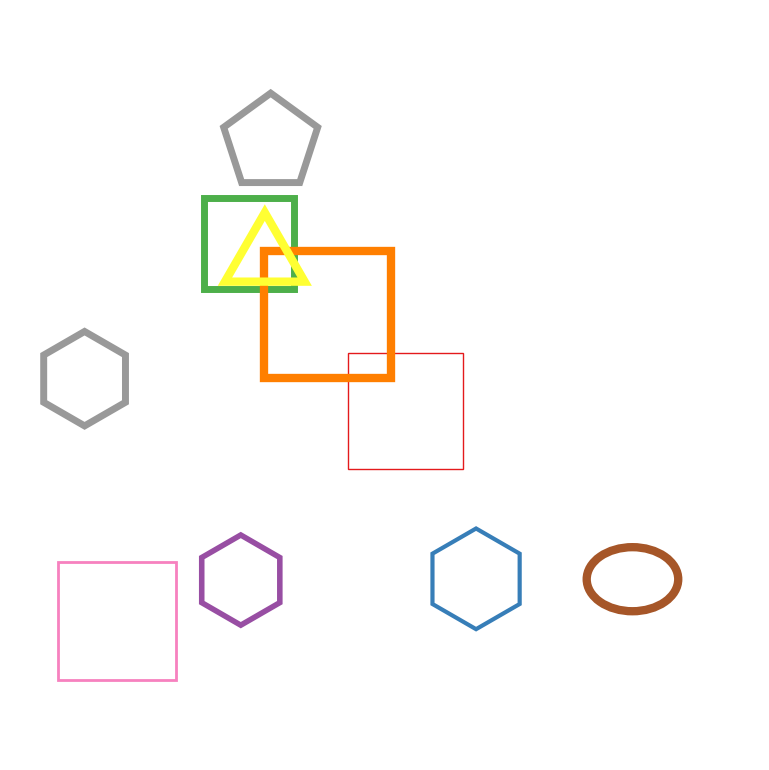[{"shape": "square", "thickness": 0.5, "radius": 0.37, "center": [0.526, 0.466]}, {"shape": "hexagon", "thickness": 1.5, "radius": 0.33, "center": [0.618, 0.248]}, {"shape": "square", "thickness": 2.5, "radius": 0.29, "center": [0.324, 0.684]}, {"shape": "hexagon", "thickness": 2, "radius": 0.29, "center": [0.313, 0.247]}, {"shape": "square", "thickness": 3, "radius": 0.41, "center": [0.425, 0.592]}, {"shape": "triangle", "thickness": 3, "radius": 0.3, "center": [0.344, 0.664]}, {"shape": "oval", "thickness": 3, "radius": 0.3, "center": [0.821, 0.248]}, {"shape": "square", "thickness": 1, "radius": 0.38, "center": [0.152, 0.193]}, {"shape": "pentagon", "thickness": 2.5, "radius": 0.32, "center": [0.352, 0.815]}, {"shape": "hexagon", "thickness": 2.5, "radius": 0.31, "center": [0.11, 0.508]}]